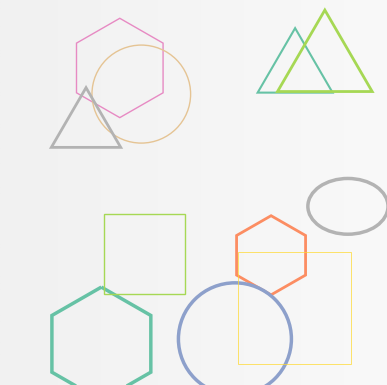[{"shape": "triangle", "thickness": 1.5, "radius": 0.56, "center": [0.762, 0.815]}, {"shape": "hexagon", "thickness": 2.5, "radius": 0.74, "center": [0.262, 0.107]}, {"shape": "hexagon", "thickness": 2, "radius": 0.51, "center": [0.7, 0.337]}, {"shape": "circle", "thickness": 2.5, "radius": 0.73, "center": [0.606, 0.12]}, {"shape": "hexagon", "thickness": 1, "radius": 0.64, "center": [0.309, 0.823]}, {"shape": "square", "thickness": 1, "radius": 0.52, "center": [0.373, 0.34]}, {"shape": "triangle", "thickness": 2, "radius": 0.71, "center": [0.838, 0.833]}, {"shape": "square", "thickness": 0.5, "radius": 0.73, "center": [0.76, 0.2]}, {"shape": "circle", "thickness": 1, "radius": 0.64, "center": [0.365, 0.756]}, {"shape": "triangle", "thickness": 2, "radius": 0.52, "center": [0.222, 0.669]}, {"shape": "oval", "thickness": 2.5, "radius": 0.52, "center": [0.898, 0.464]}]